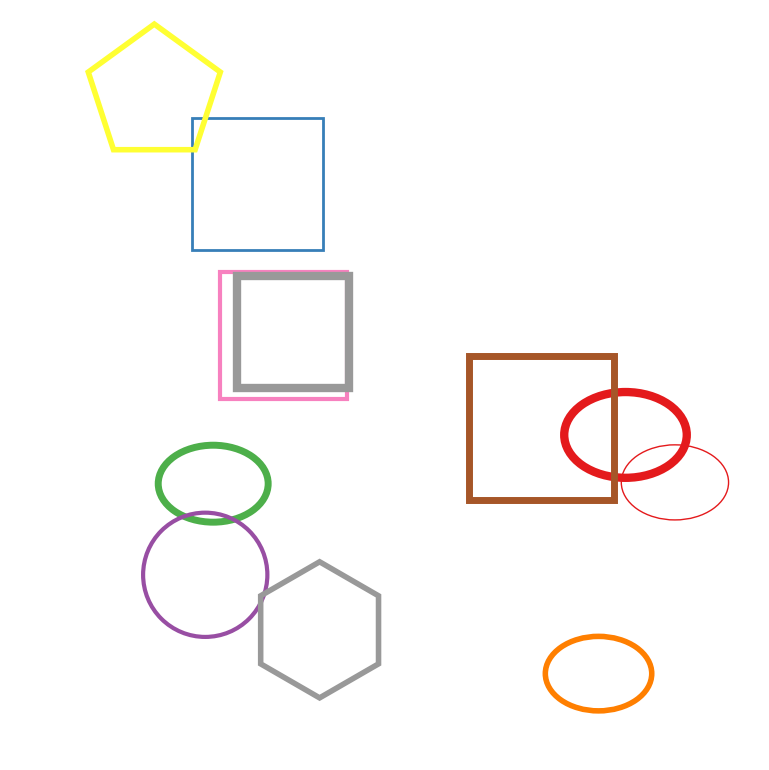[{"shape": "oval", "thickness": 0.5, "radius": 0.35, "center": [0.877, 0.374]}, {"shape": "oval", "thickness": 3, "radius": 0.4, "center": [0.812, 0.435]}, {"shape": "square", "thickness": 1, "radius": 0.43, "center": [0.334, 0.761]}, {"shape": "oval", "thickness": 2.5, "radius": 0.36, "center": [0.277, 0.372]}, {"shape": "circle", "thickness": 1.5, "radius": 0.4, "center": [0.267, 0.254]}, {"shape": "oval", "thickness": 2, "radius": 0.35, "center": [0.777, 0.125]}, {"shape": "pentagon", "thickness": 2, "radius": 0.45, "center": [0.2, 0.879]}, {"shape": "square", "thickness": 2.5, "radius": 0.47, "center": [0.703, 0.444]}, {"shape": "square", "thickness": 1.5, "radius": 0.41, "center": [0.368, 0.564]}, {"shape": "square", "thickness": 3, "radius": 0.36, "center": [0.381, 0.569]}, {"shape": "hexagon", "thickness": 2, "radius": 0.44, "center": [0.415, 0.182]}]